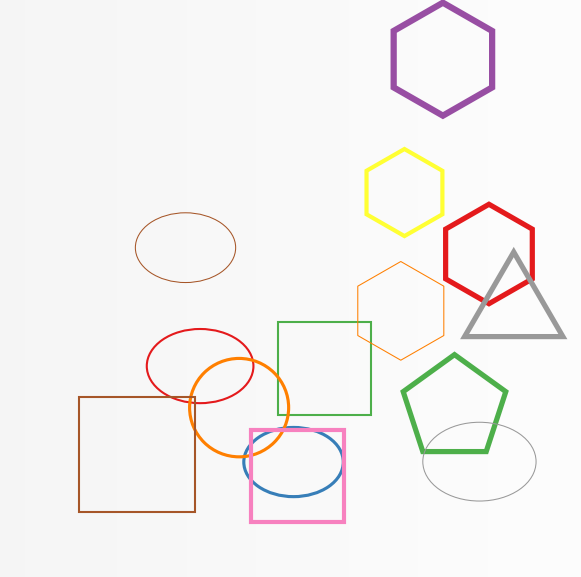[{"shape": "oval", "thickness": 1, "radius": 0.46, "center": [0.344, 0.365]}, {"shape": "hexagon", "thickness": 2.5, "radius": 0.43, "center": [0.841, 0.559]}, {"shape": "oval", "thickness": 1.5, "radius": 0.43, "center": [0.505, 0.199]}, {"shape": "pentagon", "thickness": 2.5, "radius": 0.46, "center": [0.782, 0.292]}, {"shape": "square", "thickness": 1, "radius": 0.4, "center": [0.558, 0.361]}, {"shape": "hexagon", "thickness": 3, "radius": 0.49, "center": [0.762, 0.897]}, {"shape": "circle", "thickness": 1.5, "radius": 0.43, "center": [0.411, 0.293]}, {"shape": "hexagon", "thickness": 0.5, "radius": 0.43, "center": [0.69, 0.461]}, {"shape": "hexagon", "thickness": 2, "radius": 0.38, "center": [0.696, 0.666]}, {"shape": "oval", "thickness": 0.5, "radius": 0.43, "center": [0.319, 0.57]}, {"shape": "square", "thickness": 1, "radius": 0.5, "center": [0.236, 0.213]}, {"shape": "square", "thickness": 2, "radius": 0.4, "center": [0.512, 0.175]}, {"shape": "oval", "thickness": 0.5, "radius": 0.49, "center": [0.825, 0.2]}, {"shape": "triangle", "thickness": 2.5, "radius": 0.49, "center": [0.884, 0.465]}]